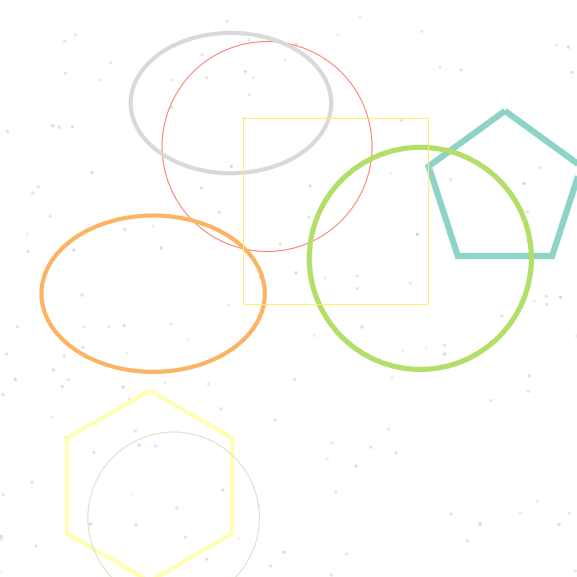[{"shape": "pentagon", "thickness": 3, "radius": 0.69, "center": [0.874, 0.668]}, {"shape": "hexagon", "thickness": 2, "radius": 0.83, "center": [0.259, 0.158]}, {"shape": "circle", "thickness": 0.5, "radius": 0.91, "center": [0.462, 0.745]}, {"shape": "oval", "thickness": 2, "radius": 0.97, "center": [0.265, 0.491]}, {"shape": "circle", "thickness": 2.5, "radius": 0.96, "center": [0.728, 0.552]}, {"shape": "oval", "thickness": 2, "radius": 0.87, "center": [0.4, 0.821]}, {"shape": "circle", "thickness": 0.5, "radius": 0.74, "center": [0.301, 0.102]}, {"shape": "square", "thickness": 0.5, "radius": 0.8, "center": [0.581, 0.634]}]